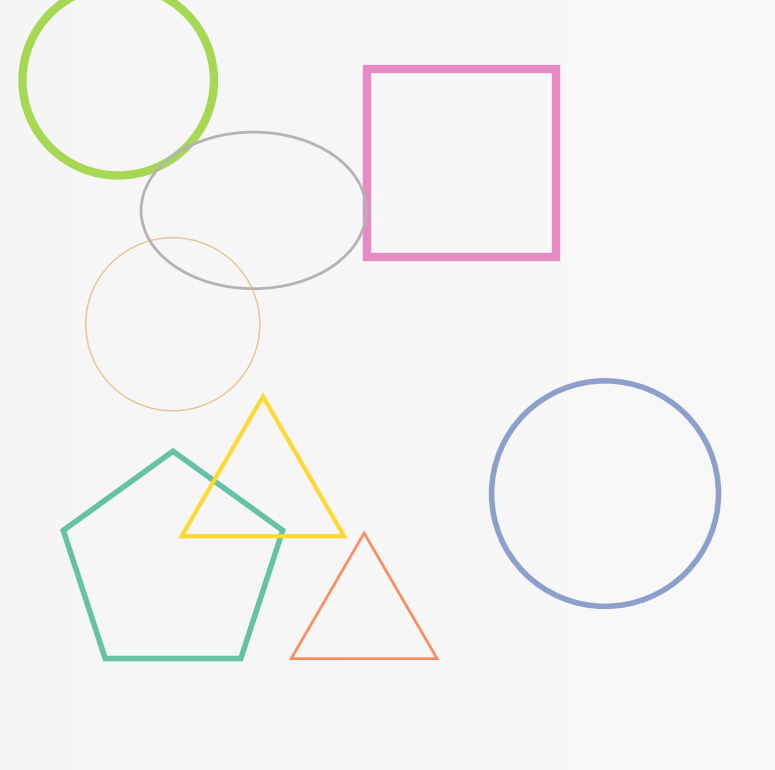[{"shape": "pentagon", "thickness": 2, "radius": 0.74, "center": [0.223, 0.265]}, {"shape": "triangle", "thickness": 1, "radius": 0.54, "center": [0.47, 0.199]}, {"shape": "circle", "thickness": 2, "radius": 0.73, "center": [0.781, 0.359]}, {"shape": "square", "thickness": 3, "radius": 0.61, "center": [0.595, 0.789]}, {"shape": "circle", "thickness": 3, "radius": 0.62, "center": [0.153, 0.896]}, {"shape": "triangle", "thickness": 1.5, "radius": 0.61, "center": [0.339, 0.364]}, {"shape": "circle", "thickness": 0.5, "radius": 0.56, "center": [0.223, 0.579]}, {"shape": "oval", "thickness": 1, "radius": 0.73, "center": [0.327, 0.727]}]